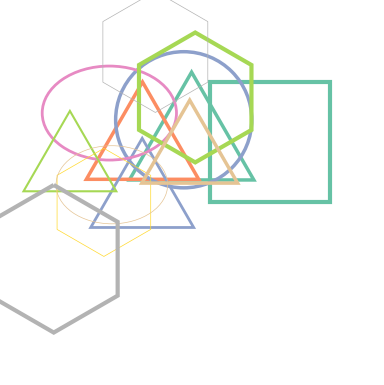[{"shape": "square", "thickness": 3, "radius": 0.78, "center": [0.701, 0.631]}, {"shape": "triangle", "thickness": 2.5, "radius": 0.93, "center": [0.498, 0.626]}, {"shape": "triangle", "thickness": 2.5, "radius": 0.84, "center": [0.37, 0.619]}, {"shape": "triangle", "thickness": 2, "radius": 0.77, "center": [0.369, 0.486]}, {"shape": "circle", "thickness": 2.5, "radius": 0.88, "center": [0.477, 0.689]}, {"shape": "oval", "thickness": 2, "radius": 0.87, "center": [0.284, 0.706]}, {"shape": "triangle", "thickness": 1.5, "radius": 0.7, "center": [0.182, 0.573]}, {"shape": "hexagon", "thickness": 3, "radius": 0.84, "center": [0.507, 0.747]}, {"shape": "hexagon", "thickness": 0.5, "radius": 0.7, "center": [0.27, 0.474]}, {"shape": "oval", "thickness": 0.5, "radius": 0.72, "center": [0.29, 0.52]}, {"shape": "triangle", "thickness": 2.5, "radius": 0.72, "center": [0.493, 0.596]}, {"shape": "hexagon", "thickness": 0.5, "radius": 0.79, "center": [0.403, 0.865]}, {"shape": "hexagon", "thickness": 3, "radius": 0.96, "center": [0.14, 0.328]}]